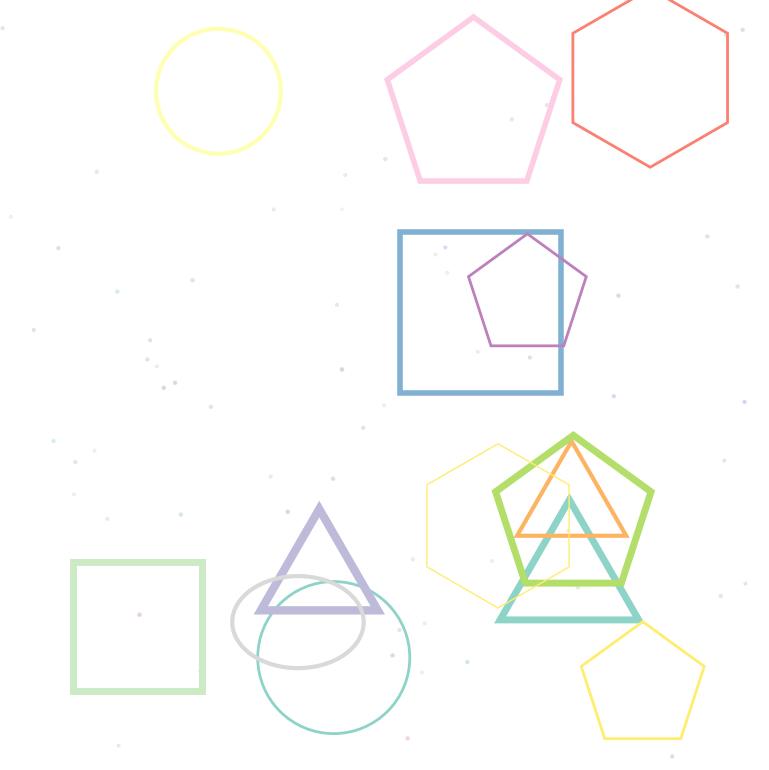[{"shape": "circle", "thickness": 1, "radius": 0.49, "center": [0.433, 0.146]}, {"shape": "triangle", "thickness": 2.5, "radius": 0.52, "center": [0.739, 0.247]}, {"shape": "circle", "thickness": 1.5, "radius": 0.41, "center": [0.284, 0.881]}, {"shape": "triangle", "thickness": 3, "radius": 0.44, "center": [0.415, 0.251]}, {"shape": "hexagon", "thickness": 1, "radius": 0.58, "center": [0.844, 0.899]}, {"shape": "square", "thickness": 2, "radius": 0.52, "center": [0.624, 0.595]}, {"shape": "triangle", "thickness": 1.5, "radius": 0.41, "center": [0.742, 0.345]}, {"shape": "pentagon", "thickness": 2.5, "radius": 0.53, "center": [0.745, 0.329]}, {"shape": "pentagon", "thickness": 2, "radius": 0.59, "center": [0.615, 0.86]}, {"shape": "oval", "thickness": 1.5, "radius": 0.43, "center": [0.387, 0.192]}, {"shape": "pentagon", "thickness": 1, "radius": 0.4, "center": [0.685, 0.616]}, {"shape": "square", "thickness": 2.5, "radius": 0.42, "center": [0.178, 0.187]}, {"shape": "hexagon", "thickness": 0.5, "radius": 0.53, "center": [0.647, 0.317]}, {"shape": "pentagon", "thickness": 1, "radius": 0.42, "center": [0.835, 0.109]}]